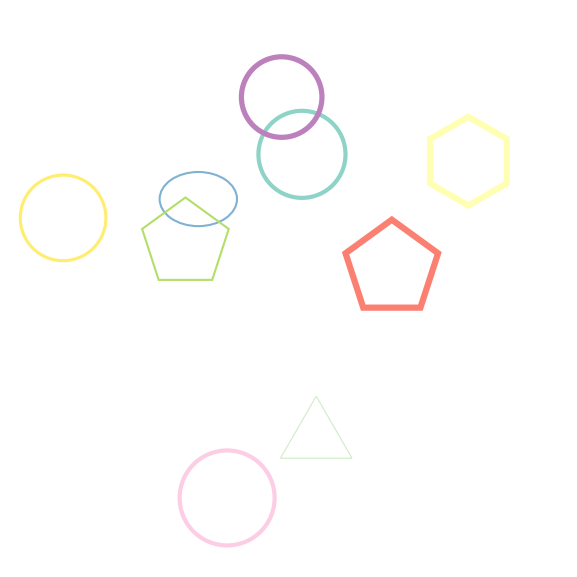[{"shape": "circle", "thickness": 2, "radius": 0.38, "center": [0.523, 0.732]}, {"shape": "hexagon", "thickness": 3, "radius": 0.38, "center": [0.811, 0.72]}, {"shape": "pentagon", "thickness": 3, "radius": 0.42, "center": [0.678, 0.535]}, {"shape": "oval", "thickness": 1, "radius": 0.33, "center": [0.343, 0.654]}, {"shape": "pentagon", "thickness": 1, "radius": 0.39, "center": [0.321, 0.578]}, {"shape": "circle", "thickness": 2, "radius": 0.41, "center": [0.393, 0.137]}, {"shape": "circle", "thickness": 2.5, "radius": 0.35, "center": [0.488, 0.831]}, {"shape": "triangle", "thickness": 0.5, "radius": 0.36, "center": [0.548, 0.241]}, {"shape": "circle", "thickness": 1.5, "radius": 0.37, "center": [0.109, 0.622]}]